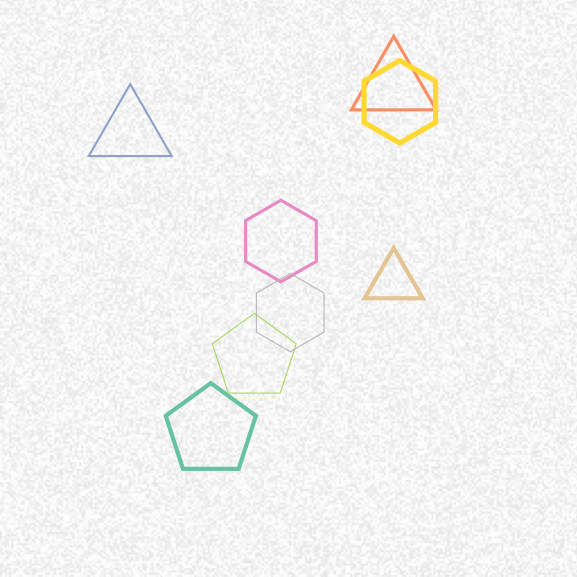[{"shape": "pentagon", "thickness": 2, "radius": 0.41, "center": [0.365, 0.254]}, {"shape": "triangle", "thickness": 1.5, "radius": 0.42, "center": [0.682, 0.851]}, {"shape": "triangle", "thickness": 1, "radius": 0.42, "center": [0.225, 0.77]}, {"shape": "hexagon", "thickness": 1.5, "radius": 0.35, "center": [0.486, 0.582]}, {"shape": "pentagon", "thickness": 0.5, "radius": 0.38, "center": [0.44, 0.38]}, {"shape": "hexagon", "thickness": 2.5, "radius": 0.36, "center": [0.692, 0.823]}, {"shape": "triangle", "thickness": 2, "radius": 0.29, "center": [0.682, 0.512]}, {"shape": "hexagon", "thickness": 0.5, "radius": 0.34, "center": [0.503, 0.458]}]